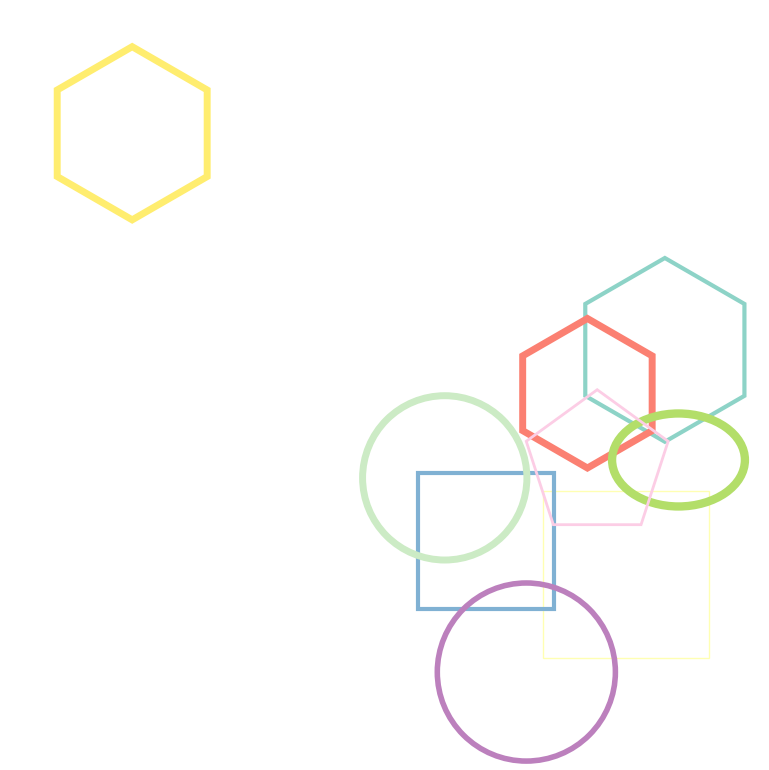[{"shape": "hexagon", "thickness": 1.5, "radius": 0.6, "center": [0.863, 0.546]}, {"shape": "square", "thickness": 0.5, "radius": 0.54, "center": [0.813, 0.253]}, {"shape": "hexagon", "thickness": 2.5, "radius": 0.49, "center": [0.763, 0.489]}, {"shape": "square", "thickness": 1.5, "radius": 0.44, "center": [0.631, 0.297]}, {"shape": "oval", "thickness": 3, "radius": 0.43, "center": [0.881, 0.403]}, {"shape": "pentagon", "thickness": 1, "radius": 0.48, "center": [0.776, 0.397]}, {"shape": "circle", "thickness": 2, "radius": 0.58, "center": [0.684, 0.127]}, {"shape": "circle", "thickness": 2.5, "radius": 0.53, "center": [0.578, 0.379]}, {"shape": "hexagon", "thickness": 2.5, "radius": 0.56, "center": [0.172, 0.827]}]